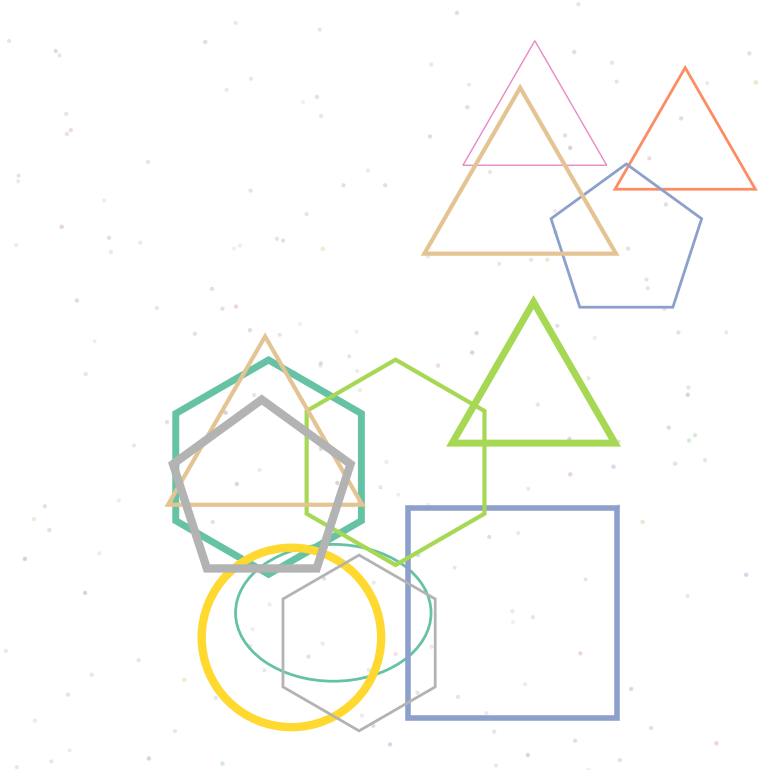[{"shape": "hexagon", "thickness": 2.5, "radius": 0.7, "center": [0.349, 0.393]}, {"shape": "oval", "thickness": 1, "radius": 0.63, "center": [0.433, 0.204]}, {"shape": "triangle", "thickness": 1, "radius": 0.53, "center": [0.89, 0.807]}, {"shape": "pentagon", "thickness": 1, "radius": 0.51, "center": [0.813, 0.684]}, {"shape": "square", "thickness": 2, "radius": 0.68, "center": [0.666, 0.204]}, {"shape": "triangle", "thickness": 0.5, "radius": 0.54, "center": [0.695, 0.839]}, {"shape": "hexagon", "thickness": 1.5, "radius": 0.67, "center": [0.514, 0.4]}, {"shape": "triangle", "thickness": 2.5, "radius": 0.61, "center": [0.693, 0.486]}, {"shape": "circle", "thickness": 3, "radius": 0.58, "center": [0.378, 0.172]}, {"shape": "triangle", "thickness": 1.5, "radius": 0.73, "center": [0.344, 0.417]}, {"shape": "triangle", "thickness": 1.5, "radius": 0.72, "center": [0.676, 0.742]}, {"shape": "pentagon", "thickness": 3, "radius": 0.61, "center": [0.34, 0.36]}, {"shape": "hexagon", "thickness": 1, "radius": 0.57, "center": [0.466, 0.165]}]